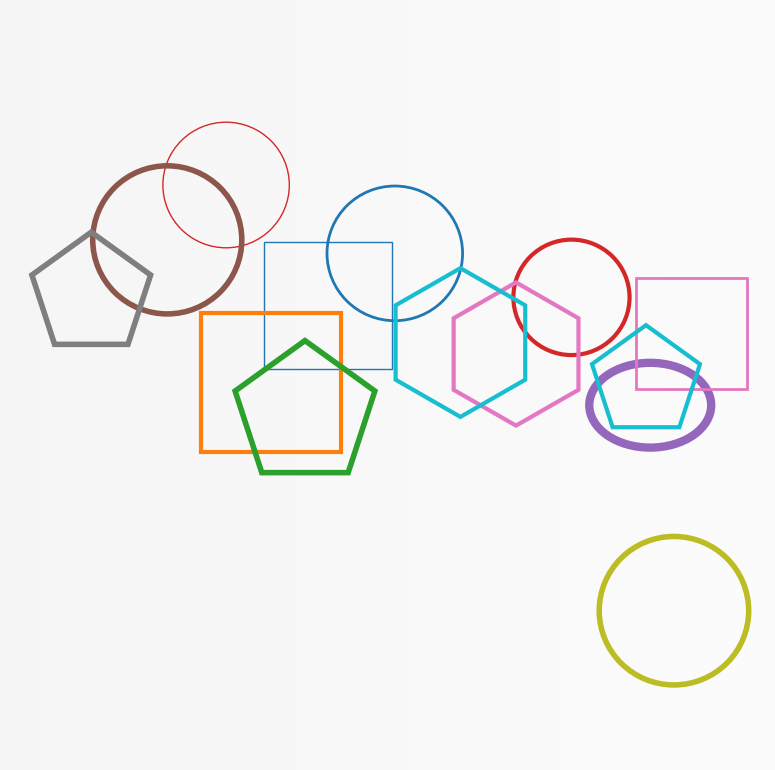[{"shape": "square", "thickness": 0.5, "radius": 0.41, "center": [0.423, 0.603]}, {"shape": "circle", "thickness": 1, "radius": 0.44, "center": [0.509, 0.671]}, {"shape": "square", "thickness": 1.5, "radius": 0.45, "center": [0.35, 0.503]}, {"shape": "pentagon", "thickness": 2, "radius": 0.47, "center": [0.394, 0.463]}, {"shape": "circle", "thickness": 1.5, "radius": 0.37, "center": [0.737, 0.614]}, {"shape": "circle", "thickness": 0.5, "radius": 0.41, "center": [0.292, 0.76]}, {"shape": "oval", "thickness": 3, "radius": 0.39, "center": [0.839, 0.474]}, {"shape": "circle", "thickness": 2, "radius": 0.48, "center": [0.216, 0.688]}, {"shape": "square", "thickness": 1, "radius": 0.36, "center": [0.892, 0.567]}, {"shape": "hexagon", "thickness": 1.5, "radius": 0.46, "center": [0.666, 0.54]}, {"shape": "pentagon", "thickness": 2, "radius": 0.4, "center": [0.118, 0.618]}, {"shape": "circle", "thickness": 2, "radius": 0.48, "center": [0.87, 0.207]}, {"shape": "pentagon", "thickness": 1.5, "radius": 0.37, "center": [0.834, 0.504]}, {"shape": "hexagon", "thickness": 1.5, "radius": 0.48, "center": [0.594, 0.555]}]